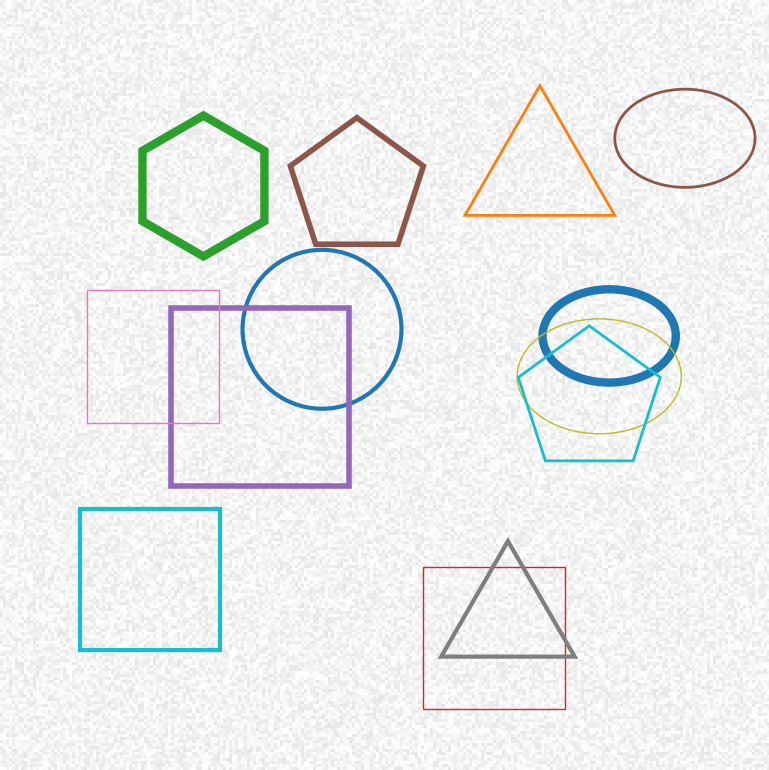[{"shape": "circle", "thickness": 1.5, "radius": 0.52, "center": [0.418, 0.572]}, {"shape": "oval", "thickness": 3, "radius": 0.43, "center": [0.791, 0.564]}, {"shape": "triangle", "thickness": 1, "radius": 0.56, "center": [0.701, 0.776]}, {"shape": "hexagon", "thickness": 3, "radius": 0.46, "center": [0.264, 0.758]}, {"shape": "square", "thickness": 0.5, "radius": 0.46, "center": [0.642, 0.171]}, {"shape": "square", "thickness": 2, "radius": 0.58, "center": [0.338, 0.484]}, {"shape": "oval", "thickness": 1, "radius": 0.46, "center": [0.89, 0.82]}, {"shape": "pentagon", "thickness": 2, "radius": 0.45, "center": [0.463, 0.756]}, {"shape": "square", "thickness": 0.5, "radius": 0.43, "center": [0.199, 0.537]}, {"shape": "triangle", "thickness": 1.5, "radius": 0.5, "center": [0.66, 0.197]}, {"shape": "oval", "thickness": 0.5, "radius": 0.53, "center": [0.778, 0.511]}, {"shape": "square", "thickness": 1.5, "radius": 0.46, "center": [0.195, 0.247]}, {"shape": "pentagon", "thickness": 1, "radius": 0.48, "center": [0.765, 0.48]}]